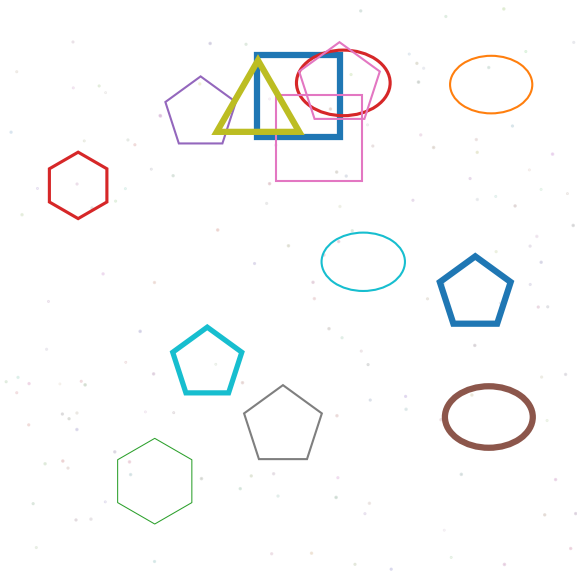[{"shape": "square", "thickness": 3, "radius": 0.36, "center": [0.517, 0.832]}, {"shape": "pentagon", "thickness": 3, "radius": 0.32, "center": [0.823, 0.491]}, {"shape": "oval", "thickness": 1, "radius": 0.36, "center": [0.851, 0.853]}, {"shape": "hexagon", "thickness": 0.5, "radius": 0.37, "center": [0.268, 0.166]}, {"shape": "oval", "thickness": 1.5, "radius": 0.41, "center": [0.594, 0.856]}, {"shape": "hexagon", "thickness": 1.5, "radius": 0.29, "center": [0.135, 0.678]}, {"shape": "pentagon", "thickness": 1, "radius": 0.32, "center": [0.347, 0.803]}, {"shape": "oval", "thickness": 3, "radius": 0.38, "center": [0.846, 0.277]}, {"shape": "square", "thickness": 1, "radius": 0.37, "center": [0.552, 0.76]}, {"shape": "pentagon", "thickness": 1, "radius": 0.37, "center": [0.588, 0.853]}, {"shape": "pentagon", "thickness": 1, "radius": 0.35, "center": [0.49, 0.261]}, {"shape": "triangle", "thickness": 3, "radius": 0.41, "center": [0.447, 0.812]}, {"shape": "oval", "thickness": 1, "radius": 0.36, "center": [0.629, 0.546]}, {"shape": "pentagon", "thickness": 2.5, "radius": 0.31, "center": [0.359, 0.37]}]